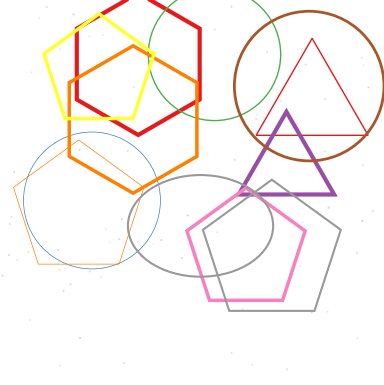[{"shape": "hexagon", "thickness": 3, "radius": 0.92, "center": [0.359, 0.834]}, {"shape": "triangle", "thickness": 1, "radius": 0.84, "center": [0.811, 0.733]}, {"shape": "circle", "thickness": 0.5, "radius": 0.89, "center": [0.239, 0.479]}, {"shape": "circle", "thickness": 1, "radius": 0.86, "center": [0.557, 0.859]}, {"shape": "triangle", "thickness": 3, "radius": 0.72, "center": [0.744, 0.566]}, {"shape": "hexagon", "thickness": 2.5, "radius": 0.96, "center": [0.346, 0.69]}, {"shape": "pentagon", "thickness": 0.5, "radius": 0.89, "center": [0.204, 0.458]}, {"shape": "pentagon", "thickness": 2.5, "radius": 0.75, "center": [0.257, 0.814]}, {"shape": "circle", "thickness": 2, "radius": 0.97, "center": [0.803, 0.776]}, {"shape": "pentagon", "thickness": 2.5, "radius": 0.81, "center": [0.639, 0.35]}, {"shape": "pentagon", "thickness": 1.5, "radius": 0.94, "center": [0.706, 0.345]}, {"shape": "oval", "thickness": 1.5, "radius": 0.94, "center": [0.521, 0.413]}]